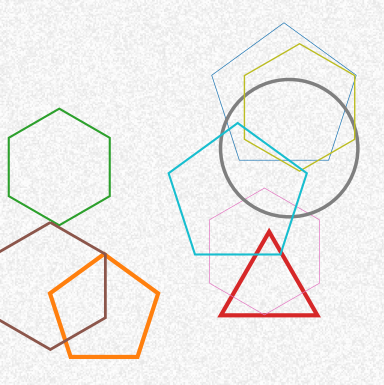[{"shape": "pentagon", "thickness": 0.5, "radius": 0.99, "center": [0.738, 0.744]}, {"shape": "pentagon", "thickness": 3, "radius": 0.74, "center": [0.27, 0.192]}, {"shape": "hexagon", "thickness": 1.5, "radius": 0.76, "center": [0.154, 0.566]}, {"shape": "triangle", "thickness": 3, "radius": 0.72, "center": [0.699, 0.253]}, {"shape": "hexagon", "thickness": 2, "radius": 0.83, "center": [0.131, 0.257]}, {"shape": "hexagon", "thickness": 0.5, "radius": 0.82, "center": [0.687, 0.347]}, {"shape": "circle", "thickness": 2.5, "radius": 0.89, "center": [0.751, 0.615]}, {"shape": "hexagon", "thickness": 1, "radius": 0.83, "center": [0.778, 0.721]}, {"shape": "pentagon", "thickness": 1.5, "radius": 0.94, "center": [0.617, 0.492]}]